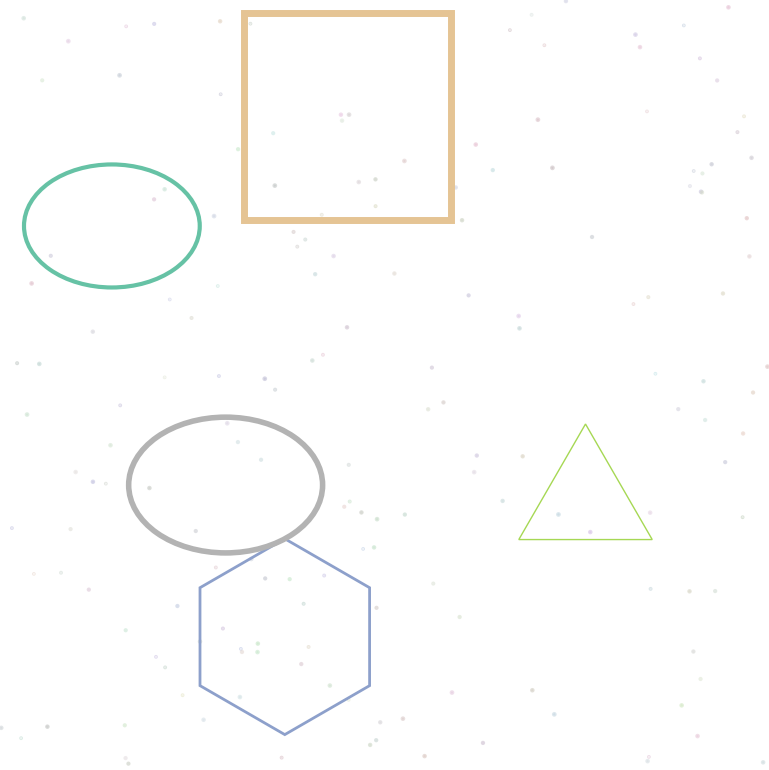[{"shape": "oval", "thickness": 1.5, "radius": 0.57, "center": [0.145, 0.707]}, {"shape": "hexagon", "thickness": 1, "radius": 0.64, "center": [0.37, 0.173]}, {"shape": "triangle", "thickness": 0.5, "radius": 0.5, "center": [0.76, 0.349]}, {"shape": "square", "thickness": 2.5, "radius": 0.67, "center": [0.452, 0.849]}, {"shape": "oval", "thickness": 2, "radius": 0.63, "center": [0.293, 0.37]}]